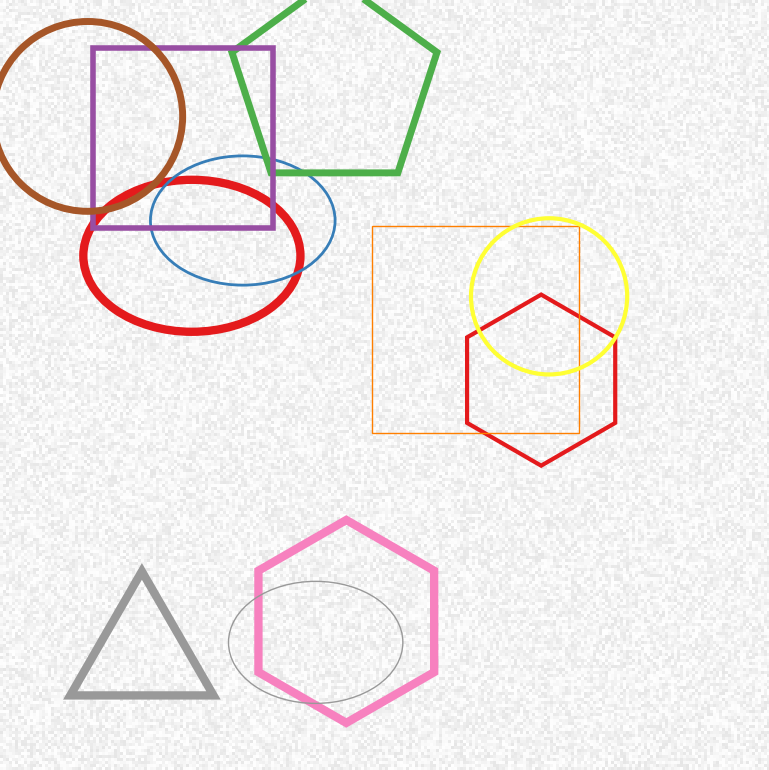[{"shape": "oval", "thickness": 3, "radius": 0.7, "center": [0.249, 0.668]}, {"shape": "hexagon", "thickness": 1.5, "radius": 0.56, "center": [0.703, 0.506]}, {"shape": "oval", "thickness": 1, "radius": 0.6, "center": [0.315, 0.714]}, {"shape": "pentagon", "thickness": 2.5, "radius": 0.7, "center": [0.434, 0.889]}, {"shape": "square", "thickness": 2, "radius": 0.59, "center": [0.237, 0.821]}, {"shape": "square", "thickness": 0.5, "radius": 0.67, "center": [0.617, 0.572]}, {"shape": "circle", "thickness": 1.5, "radius": 0.51, "center": [0.713, 0.615]}, {"shape": "circle", "thickness": 2.5, "radius": 0.62, "center": [0.114, 0.849]}, {"shape": "hexagon", "thickness": 3, "radius": 0.66, "center": [0.45, 0.193]}, {"shape": "triangle", "thickness": 3, "radius": 0.54, "center": [0.184, 0.151]}, {"shape": "oval", "thickness": 0.5, "radius": 0.57, "center": [0.41, 0.166]}]